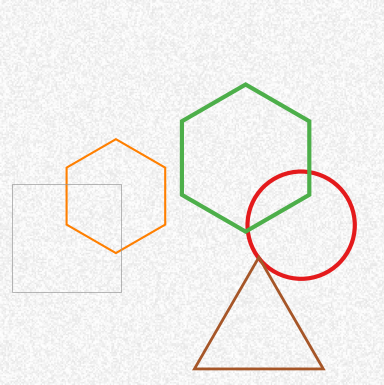[{"shape": "circle", "thickness": 3, "radius": 0.7, "center": [0.782, 0.415]}, {"shape": "hexagon", "thickness": 3, "radius": 0.96, "center": [0.638, 0.589]}, {"shape": "hexagon", "thickness": 1.5, "radius": 0.74, "center": [0.301, 0.491]}, {"shape": "triangle", "thickness": 2, "radius": 0.97, "center": [0.672, 0.138]}, {"shape": "square", "thickness": 0.5, "radius": 0.71, "center": [0.174, 0.382]}]